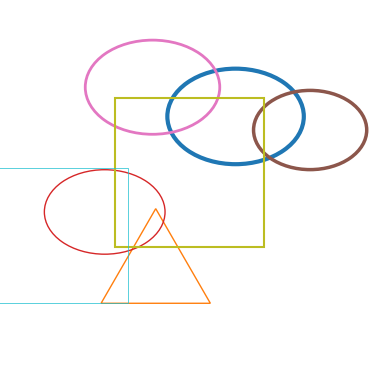[{"shape": "oval", "thickness": 3, "radius": 0.89, "center": [0.612, 0.698]}, {"shape": "triangle", "thickness": 1, "radius": 0.82, "center": [0.404, 0.294]}, {"shape": "oval", "thickness": 1, "radius": 0.78, "center": [0.272, 0.449]}, {"shape": "oval", "thickness": 2.5, "radius": 0.73, "center": [0.806, 0.662]}, {"shape": "oval", "thickness": 2, "radius": 0.87, "center": [0.396, 0.773]}, {"shape": "square", "thickness": 1.5, "radius": 0.97, "center": [0.492, 0.553]}, {"shape": "square", "thickness": 0.5, "radius": 0.88, "center": [0.156, 0.387]}]